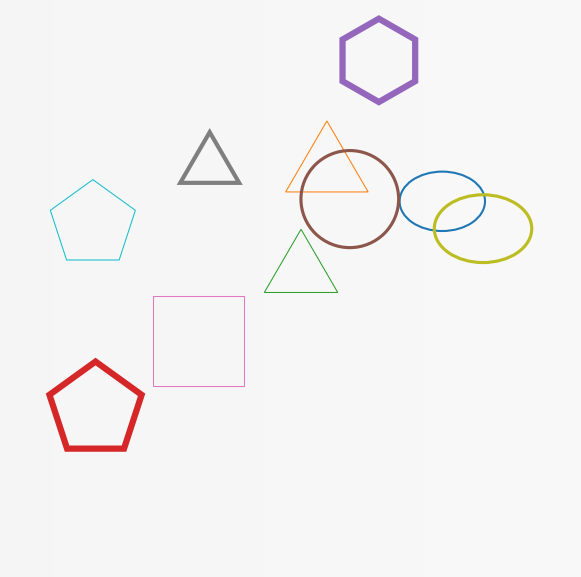[{"shape": "oval", "thickness": 1, "radius": 0.37, "center": [0.761, 0.651]}, {"shape": "triangle", "thickness": 0.5, "radius": 0.41, "center": [0.562, 0.708]}, {"shape": "triangle", "thickness": 0.5, "radius": 0.36, "center": [0.518, 0.529]}, {"shape": "pentagon", "thickness": 3, "radius": 0.42, "center": [0.164, 0.29]}, {"shape": "hexagon", "thickness": 3, "radius": 0.36, "center": [0.652, 0.895]}, {"shape": "circle", "thickness": 1.5, "radius": 0.42, "center": [0.602, 0.654]}, {"shape": "square", "thickness": 0.5, "radius": 0.39, "center": [0.341, 0.408]}, {"shape": "triangle", "thickness": 2, "radius": 0.29, "center": [0.361, 0.712]}, {"shape": "oval", "thickness": 1.5, "radius": 0.42, "center": [0.831, 0.603]}, {"shape": "pentagon", "thickness": 0.5, "radius": 0.38, "center": [0.16, 0.611]}]